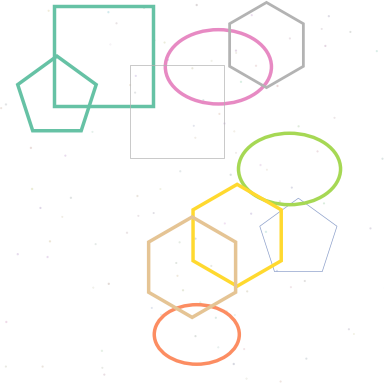[{"shape": "pentagon", "thickness": 2.5, "radius": 0.54, "center": [0.148, 0.747]}, {"shape": "square", "thickness": 2.5, "radius": 0.65, "center": [0.269, 0.855]}, {"shape": "oval", "thickness": 2.5, "radius": 0.55, "center": [0.511, 0.131]}, {"shape": "pentagon", "thickness": 0.5, "radius": 0.53, "center": [0.775, 0.38]}, {"shape": "oval", "thickness": 2.5, "radius": 0.69, "center": [0.567, 0.826]}, {"shape": "oval", "thickness": 2.5, "radius": 0.66, "center": [0.752, 0.561]}, {"shape": "hexagon", "thickness": 2.5, "radius": 0.66, "center": [0.616, 0.389]}, {"shape": "hexagon", "thickness": 2.5, "radius": 0.65, "center": [0.499, 0.306]}, {"shape": "hexagon", "thickness": 2, "radius": 0.55, "center": [0.692, 0.883]}, {"shape": "square", "thickness": 0.5, "radius": 0.61, "center": [0.46, 0.711]}]